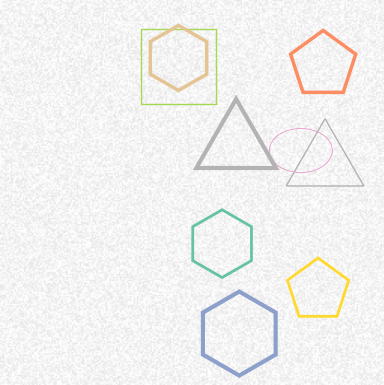[{"shape": "hexagon", "thickness": 2, "radius": 0.44, "center": [0.577, 0.367]}, {"shape": "pentagon", "thickness": 2.5, "radius": 0.44, "center": [0.839, 0.832]}, {"shape": "hexagon", "thickness": 3, "radius": 0.55, "center": [0.622, 0.134]}, {"shape": "oval", "thickness": 0.5, "radius": 0.41, "center": [0.781, 0.609]}, {"shape": "square", "thickness": 1, "radius": 0.49, "center": [0.463, 0.828]}, {"shape": "pentagon", "thickness": 2, "radius": 0.42, "center": [0.826, 0.246]}, {"shape": "hexagon", "thickness": 2.5, "radius": 0.42, "center": [0.464, 0.85]}, {"shape": "triangle", "thickness": 3, "radius": 0.6, "center": [0.613, 0.623]}, {"shape": "triangle", "thickness": 1, "radius": 0.58, "center": [0.844, 0.575]}]